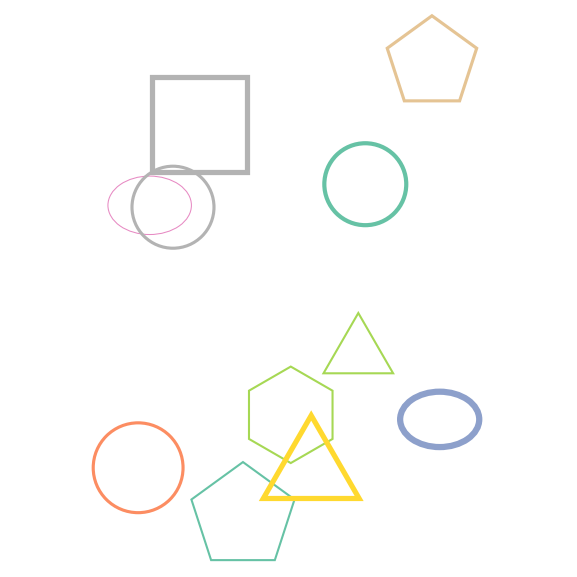[{"shape": "pentagon", "thickness": 1, "radius": 0.47, "center": [0.421, 0.105]}, {"shape": "circle", "thickness": 2, "radius": 0.35, "center": [0.633, 0.68]}, {"shape": "circle", "thickness": 1.5, "radius": 0.39, "center": [0.239, 0.189]}, {"shape": "oval", "thickness": 3, "radius": 0.34, "center": [0.761, 0.273]}, {"shape": "oval", "thickness": 0.5, "radius": 0.36, "center": [0.259, 0.644]}, {"shape": "triangle", "thickness": 1, "radius": 0.35, "center": [0.62, 0.388]}, {"shape": "hexagon", "thickness": 1, "radius": 0.42, "center": [0.503, 0.281]}, {"shape": "triangle", "thickness": 2.5, "radius": 0.48, "center": [0.539, 0.184]}, {"shape": "pentagon", "thickness": 1.5, "radius": 0.41, "center": [0.748, 0.89]}, {"shape": "circle", "thickness": 1.5, "radius": 0.35, "center": [0.3, 0.64]}, {"shape": "square", "thickness": 2.5, "radius": 0.41, "center": [0.346, 0.784]}]